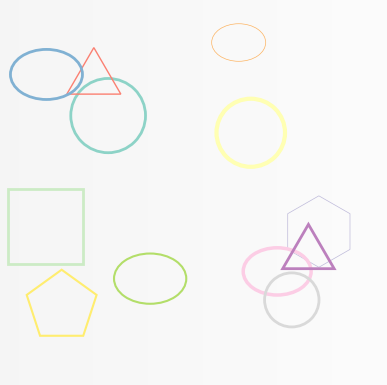[{"shape": "circle", "thickness": 2, "radius": 0.48, "center": [0.279, 0.7]}, {"shape": "circle", "thickness": 3, "radius": 0.44, "center": [0.647, 0.655]}, {"shape": "hexagon", "thickness": 0.5, "radius": 0.46, "center": [0.823, 0.399]}, {"shape": "triangle", "thickness": 1, "radius": 0.4, "center": [0.242, 0.796]}, {"shape": "oval", "thickness": 2, "radius": 0.46, "center": [0.12, 0.807]}, {"shape": "oval", "thickness": 0.5, "radius": 0.35, "center": [0.616, 0.89]}, {"shape": "oval", "thickness": 1.5, "radius": 0.47, "center": [0.387, 0.276]}, {"shape": "oval", "thickness": 2.5, "radius": 0.44, "center": [0.715, 0.295]}, {"shape": "circle", "thickness": 2, "radius": 0.35, "center": [0.753, 0.221]}, {"shape": "triangle", "thickness": 2, "radius": 0.38, "center": [0.796, 0.34]}, {"shape": "square", "thickness": 2, "radius": 0.48, "center": [0.118, 0.412]}, {"shape": "pentagon", "thickness": 1.5, "radius": 0.47, "center": [0.159, 0.205]}]